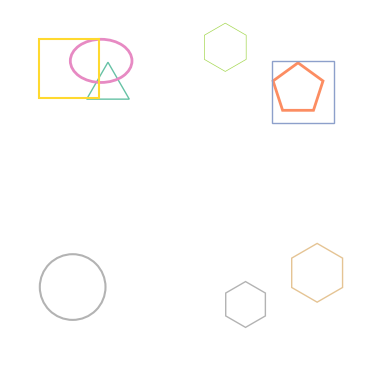[{"shape": "triangle", "thickness": 1, "radius": 0.32, "center": [0.28, 0.774]}, {"shape": "pentagon", "thickness": 2, "radius": 0.34, "center": [0.774, 0.769]}, {"shape": "square", "thickness": 1, "radius": 0.4, "center": [0.787, 0.761]}, {"shape": "oval", "thickness": 2, "radius": 0.4, "center": [0.263, 0.842]}, {"shape": "hexagon", "thickness": 0.5, "radius": 0.31, "center": [0.585, 0.877]}, {"shape": "square", "thickness": 1.5, "radius": 0.39, "center": [0.179, 0.822]}, {"shape": "hexagon", "thickness": 1, "radius": 0.38, "center": [0.824, 0.291]}, {"shape": "hexagon", "thickness": 1, "radius": 0.3, "center": [0.638, 0.209]}, {"shape": "circle", "thickness": 1.5, "radius": 0.43, "center": [0.189, 0.254]}]